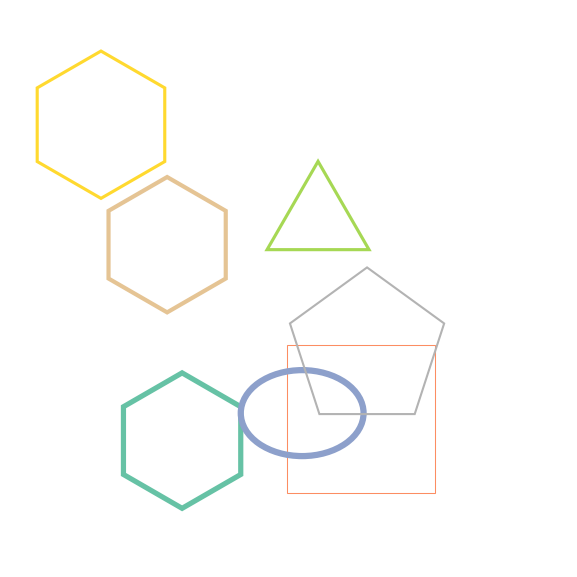[{"shape": "hexagon", "thickness": 2.5, "radius": 0.59, "center": [0.315, 0.236]}, {"shape": "square", "thickness": 0.5, "radius": 0.64, "center": [0.626, 0.274]}, {"shape": "oval", "thickness": 3, "radius": 0.53, "center": [0.523, 0.284]}, {"shape": "triangle", "thickness": 1.5, "radius": 0.51, "center": [0.551, 0.618]}, {"shape": "hexagon", "thickness": 1.5, "radius": 0.64, "center": [0.175, 0.783]}, {"shape": "hexagon", "thickness": 2, "radius": 0.59, "center": [0.289, 0.575]}, {"shape": "pentagon", "thickness": 1, "radius": 0.7, "center": [0.636, 0.396]}]